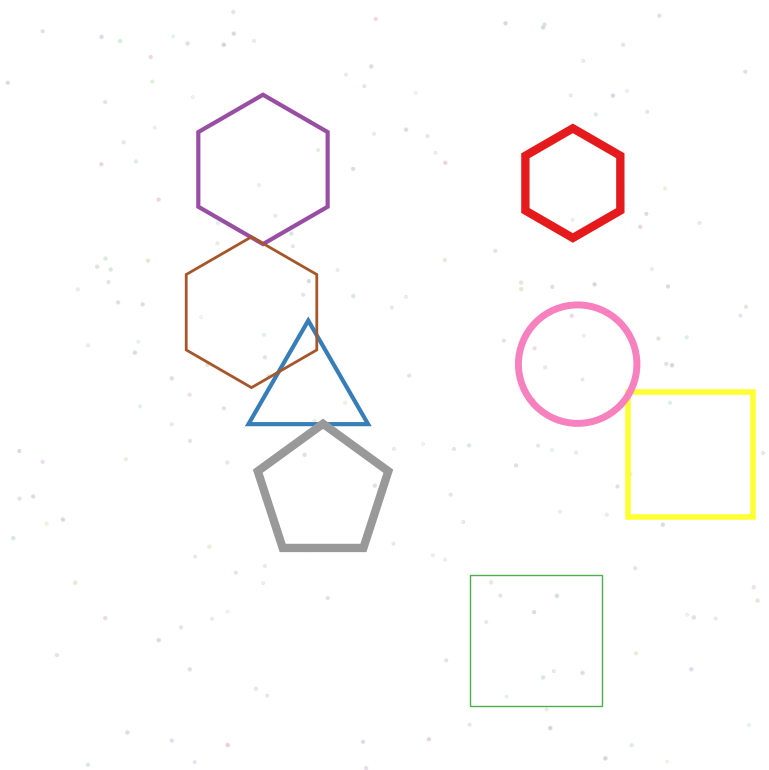[{"shape": "hexagon", "thickness": 3, "radius": 0.36, "center": [0.744, 0.762]}, {"shape": "triangle", "thickness": 1.5, "radius": 0.45, "center": [0.4, 0.494]}, {"shape": "square", "thickness": 0.5, "radius": 0.43, "center": [0.696, 0.168]}, {"shape": "hexagon", "thickness": 1.5, "radius": 0.48, "center": [0.342, 0.78]}, {"shape": "square", "thickness": 2, "radius": 0.4, "center": [0.897, 0.41]}, {"shape": "hexagon", "thickness": 1, "radius": 0.49, "center": [0.327, 0.595]}, {"shape": "circle", "thickness": 2.5, "radius": 0.38, "center": [0.75, 0.527]}, {"shape": "pentagon", "thickness": 3, "radius": 0.45, "center": [0.42, 0.36]}]